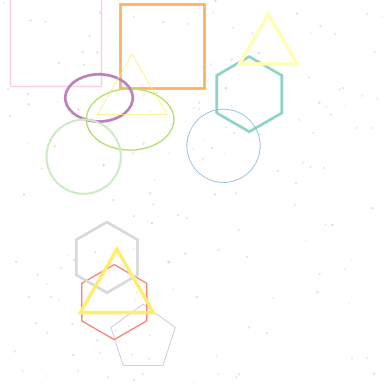[{"shape": "hexagon", "thickness": 2, "radius": 0.49, "center": [0.647, 0.755]}, {"shape": "triangle", "thickness": 2.5, "radius": 0.43, "center": [0.697, 0.877]}, {"shape": "pentagon", "thickness": 0.5, "radius": 0.44, "center": [0.372, 0.122]}, {"shape": "hexagon", "thickness": 1, "radius": 0.49, "center": [0.297, 0.215]}, {"shape": "circle", "thickness": 0.5, "radius": 0.48, "center": [0.581, 0.621]}, {"shape": "square", "thickness": 2, "radius": 0.55, "center": [0.42, 0.881]}, {"shape": "oval", "thickness": 1, "radius": 0.57, "center": [0.338, 0.69]}, {"shape": "square", "thickness": 1, "radius": 0.6, "center": [0.144, 0.896]}, {"shape": "hexagon", "thickness": 2, "radius": 0.46, "center": [0.278, 0.332]}, {"shape": "oval", "thickness": 2, "radius": 0.44, "center": [0.257, 0.746]}, {"shape": "circle", "thickness": 1.5, "radius": 0.48, "center": [0.217, 0.593]}, {"shape": "triangle", "thickness": 2.5, "radius": 0.55, "center": [0.304, 0.243]}, {"shape": "triangle", "thickness": 0.5, "radius": 0.52, "center": [0.343, 0.755]}]